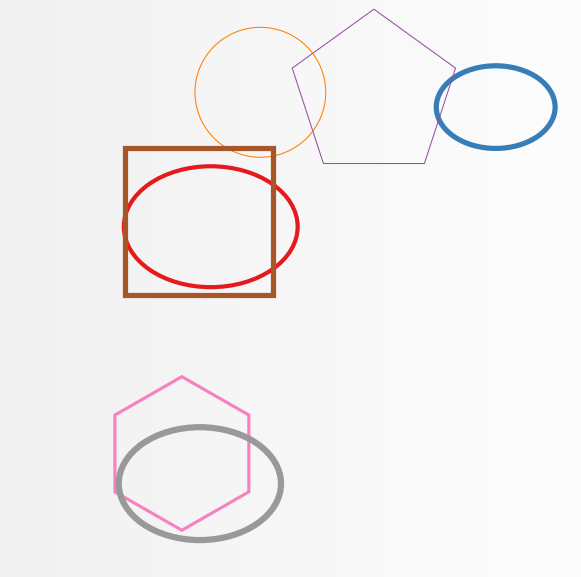[{"shape": "oval", "thickness": 2, "radius": 0.75, "center": [0.363, 0.607]}, {"shape": "oval", "thickness": 2.5, "radius": 0.51, "center": [0.853, 0.814]}, {"shape": "pentagon", "thickness": 0.5, "radius": 0.74, "center": [0.643, 0.835]}, {"shape": "circle", "thickness": 0.5, "radius": 0.56, "center": [0.448, 0.839]}, {"shape": "square", "thickness": 2.5, "radius": 0.64, "center": [0.342, 0.615]}, {"shape": "hexagon", "thickness": 1.5, "radius": 0.67, "center": [0.313, 0.214]}, {"shape": "oval", "thickness": 3, "radius": 0.7, "center": [0.344, 0.162]}]